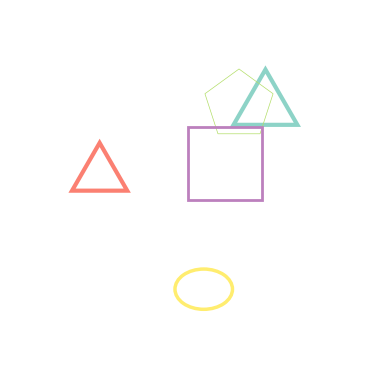[{"shape": "triangle", "thickness": 3, "radius": 0.48, "center": [0.689, 0.724]}, {"shape": "triangle", "thickness": 3, "radius": 0.41, "center": [0.259, 0.546]}, {"shape": "pentagon", "thickness": 0.5, "radius": 0.47, "center": [0.621, 0.728]}, {"shape": "square", "thickness": 2, "radius": 0.48, "center": [0.583, 0.576]}, {"shape": "oval", "thickness": 2.5, "radius": 0.37, "center": [0.529, 0.249]}]